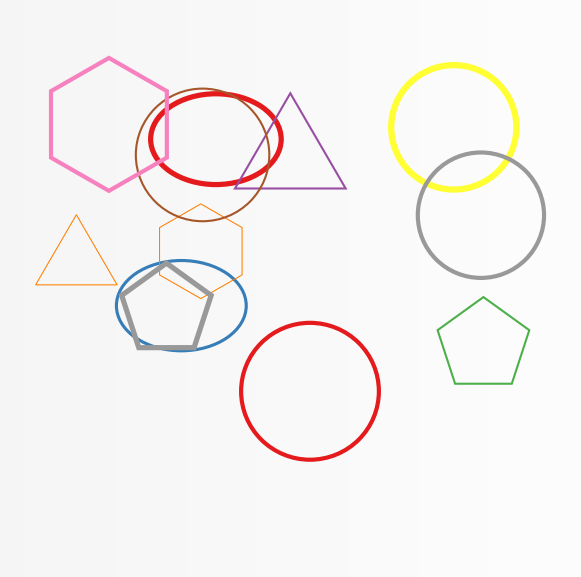[{"shape": "circle", "thickness": 2, "radius": 0.59, "center": [0.533, 0.322]}, {"shape": "oval", "thickness": 2.5, "radius": 0.56, "center": [0.371, 0.758]}, {"shape": "oval", "thickness": 1.5, "radius": 0.56, "center": [0.312, 0.47]}, {"shape": "pentagon", "thickness": 1, "radius": 0.41, "center": [0.832, 0.402]}, {"shape": "triangle", "thickness": 1, "radius": 0.55, "center": [0.499, 0.728]}, {"shape": "triangle", "thickness": 0.5, "radius": 0.4, "center": [0.131, 0.546]}, {"shape": "hexagon", "thickness": 0.5, "radius": 0.41, "center": [0.345, 0.564]}, {"shape": "circle", "thickness": 3, "radius": 0.54, "center": [0.781, 0.779]}, {"shape": "circle", "thickness": 1, "radius": 0.57, "center": [0.349, 0.731]}, {"shape": "hexagon", "thickness": 2, "radius": 0.58, "center": [0.187, 0.784]}, {"shape": "circle", "thickness": 2, "radius": 0.54, "center": [0.827, 0.626]}, {"shape": "pentagon", "thickness": 2.5, "radius": 0.4, "center": [0.286, 0.463]}]